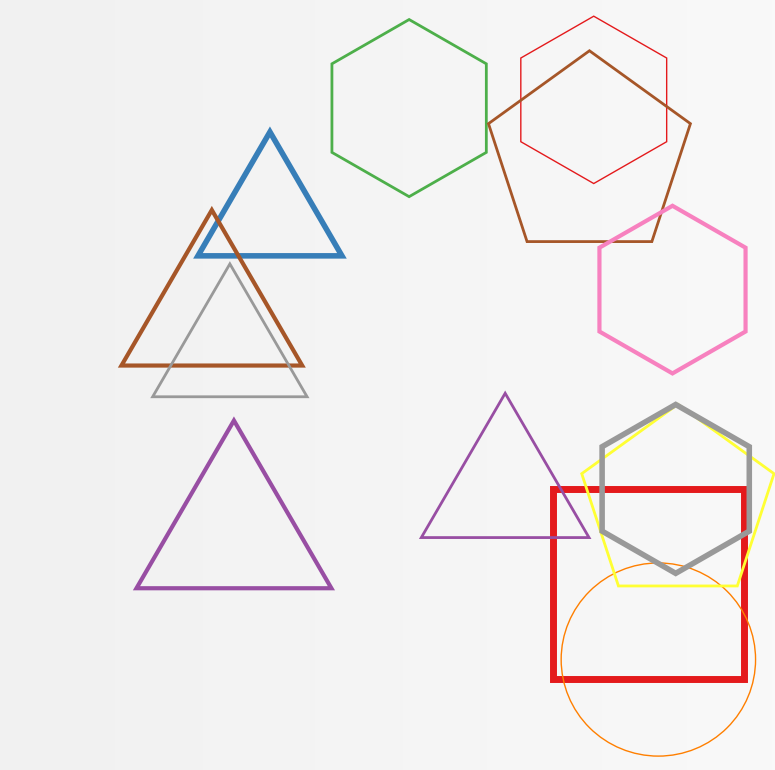[{"shape": "hexagon", "thickness": 0.5, "radius": 0.54, "center": [0.766, 0.87]}, {"shape": "square", "thickness": 2.5, "radius": 0.62, "center": [0.836, 0.242]}, {"shape": "triangle", "thickness": 2, "radius": 0.54, "center": [0.348, 0.721]}, {"shape": "hexagon", "thickness": 1, "radius": 0.58, "center": [0.528, 0.86]}, {"shape": "triangle", "thickness": 1, "radius": 0.62, "center": [0.652, 0.364]}, {"shape": "triangle", "thickness": 1.5, "radius": 0.73, "center": [0.302, 0.309]}, {"shape": "circle", "thickness": 0.5, "radius": 0.63, "center": [0.849, 0.143]}, {"shape": "pentagon", "thickness": 1, "radius": 0.65, "center": [0.875, 0.345]}, {"shape": "pentagon", "thickness": 1, "radius": 0.68, "center": [0.761, 0.797]}, {"shape": "triangle", "thickness": 1.5, "radius": 0.67, "center": [0.273, 0.593]}, {"shape": "hexagon", "thickness": 1.5, "radius": 0.54, "center": [0.868, 0.624]}, {"shape": "hexagon", "thickness": 2, "radius": 0.55, "center": [0.872, 0.365]}, {"shape": "triangle", "thickness": 1, "radius": 0.58, "center": [0.297, 0.542]}]